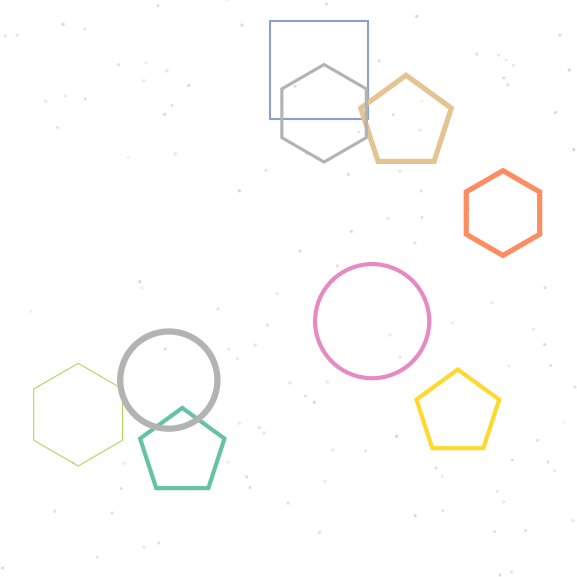[{"shape": "pentagon", "thickness": 2, "radius": 0.38, "center": [0.316, 0.216]}, {"shape": "hexagon", "thickness": 2.5, "radius": 0.37, "center": [0.871, 0.63]}, {"shape": "square", "thickness": 1, "radius": 0.43, "center": [0.553, 0.878]}, {"shape": "circle", "thickness": 2, "radius": 0.49, "center": [0.644, 0.443]}, {"shape": "hexagon", "thickness": 0.5, "radius": 0.44, "center": [0.135, 0.281]}, {"shape": "pentagon", "thickness": 2, "radius": 0.38, "center": [0.793, 0.284]}, {"shape": "pentagon", "thickness": 2.5, "radius": 0.41, "center": [0.703, 0.786]}, {"shape": "hexagon", "thickness": 1.5, "radius": 0.42, "center": [0.561, 0.803]}, {"shape": "circle", "thickness": 3, "radius": 0.42, "center": [0.292, 0.341]}]